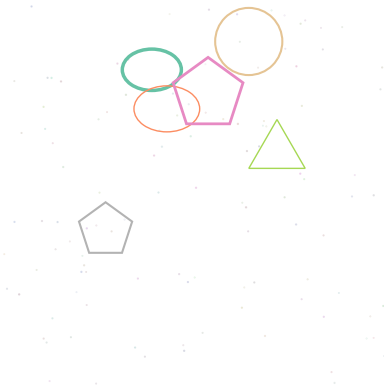[{"shape": "oval", "thickness": 2.5, "radius": 0.38, "center": [0.394, 0.819]}, {"shape": "oval", "thickness": 1, "radius": 0.43, "center": [0.433, 0.717]}, {"shape": "pentagon", "thickness": 2, "radius": 0.48, "center": [0.54, 0.756]}, {"shape": "triangle", "thickness": 1, "radius": 0.42, "center": [0.719, 0.605]}, {"shape": "circle", "thickness": 1.5, "radius": 0.44, "center": [0.646, 0.892]}, {"shape": "pentagon", "thickness": 1.5, "radius": 0.36, "center": [0.274, 0.402]}]